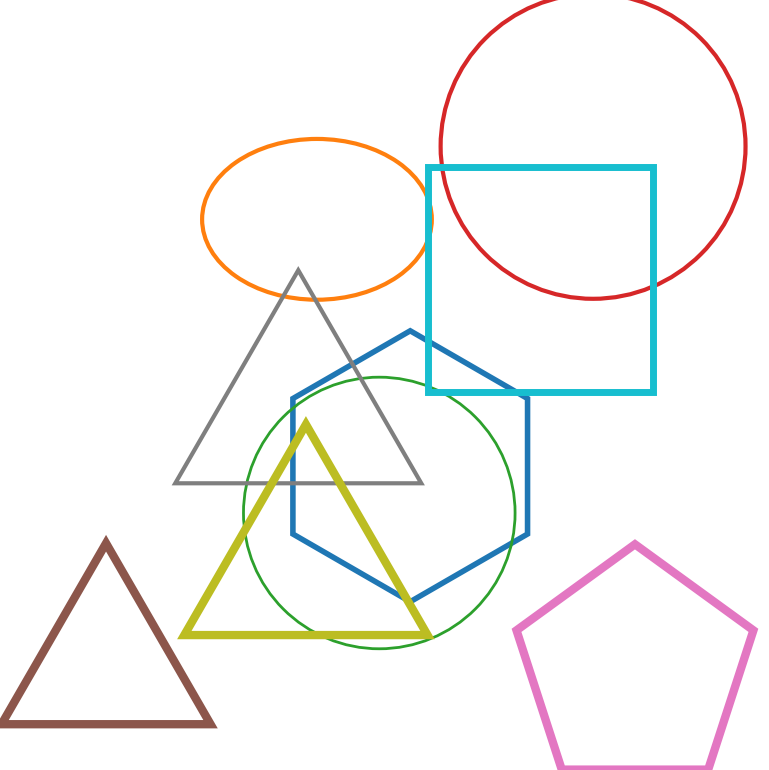[{"shape": "hexagon", "thickness": 2, "radius": 0.88, "center": [0.533, 0.394]}, {"shape": "oval", "thickness": 1.5, "radius": 0.75, "center": [0.412, 0.715]}, {"shape": "circle", "thickness": 1, "radius": 0.88, "center": [0.493, 0.334]}, {"shape": "circle", "thickness": 1.5, "radius": 0.99, "center": [0.77, 0.81]}, {"shape": "triangle", "thickness": 3, "radius": 0.78, "center": [0.138, 0.138]}, {"shape": "pentagon", "thickness": 3, "radius": 0.81, "center": [0.825, 0.131]}, {"shape": "triangle", "thickness": 1.5, "radius": 0.92, "center": [0.387, 0.465]}, {"shape": "triangle", "thickness": 3, "radius": 0.91, "center": [0.397, 0.266]}, {"shape": "square", "thickness": 2.5, "radius": 0.73, "center": [0.702, 0.637]}]